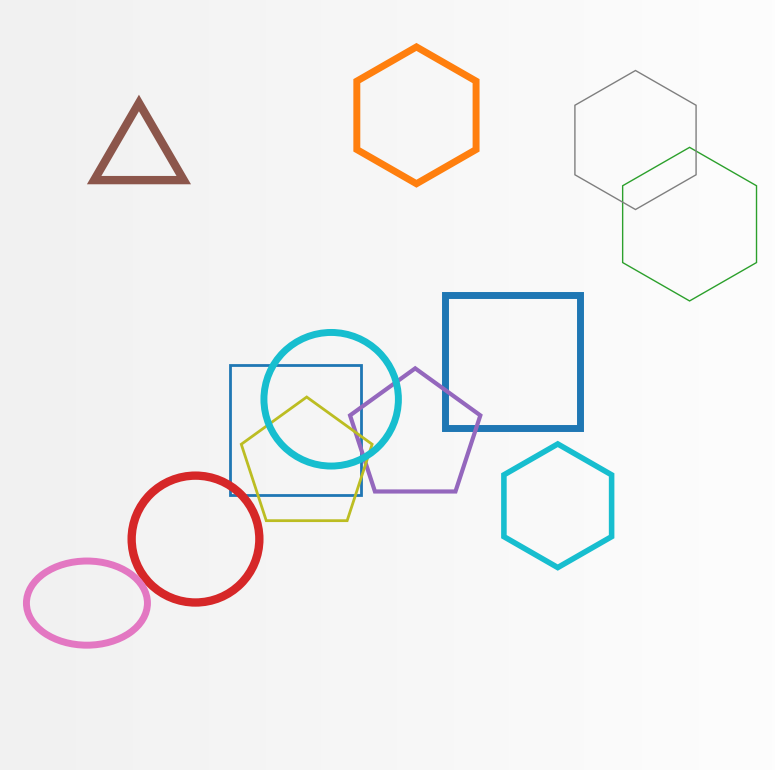[{"shape": "square", "thickness": 1, "radius": 0.42, "center": [0.381, 0.441]}, {"shape": "square", "thickness": 2.5, "radius": 0.43, "center": [0.661, 0.531]}, {"shape": "hexagon", "thickness": 2.5, "radius": 0.44, "center": [0.537, 0.85]}, {"shape": "hexagon", "thickness": 0.5, "radius": 0.5, "center": [0.89, 0.709]}, {"shape": "circle", "thickness": 3, "radius": 0.41, "center": [0.252, 0.3]}, {"shape": "pentagon", "thickness": 1.5, "radius": 0.44, "center": [0.536, 0.433]}, {"shape": "triangle", "thickness": 3, "radius": 0.33, "center": [0.179, 0.799]}, {"shape": "oval", "thickness": 2.5, "radius": 0.39, "center": [0.112, 0.217]}, {"shape": "hexagon", "thickness": 0.5, "radius": 0.45, "center": [0.82, 0.818]}, {"shape": "pentagon", "thickness": 1, "radius": 0.44, "center": [0.396, 0.396]}, {"shape": "hexagon", "thickness": 2, "radius": 0.4, "center": [0.72, 0.343]}, {"shape": "circle", "thickness": 2.5, "radius": 0.43, "center": [0.427, 0.481]}]